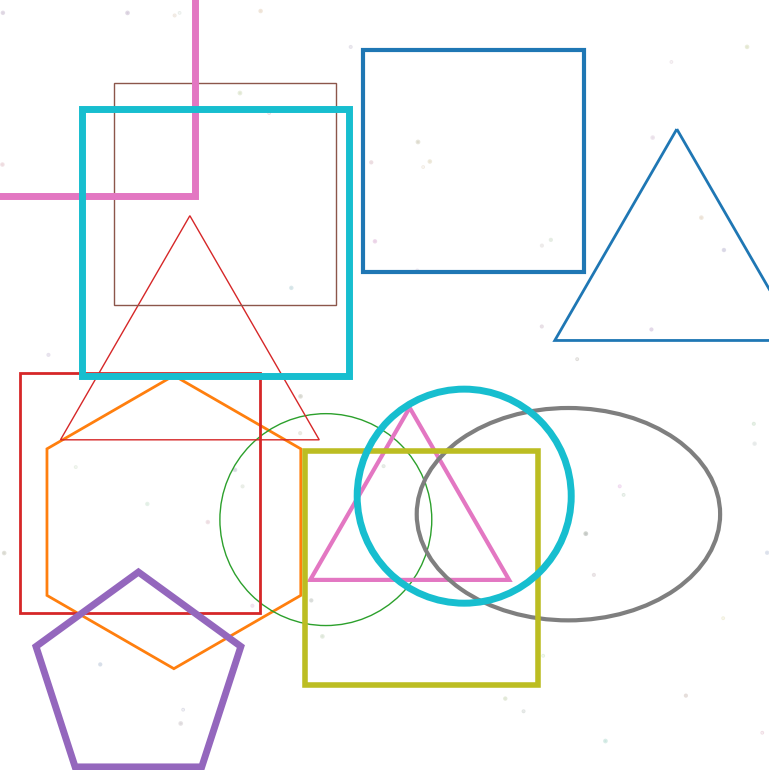[{"shape": "triangle", "thickness": 1, "radius": 0.92, "center": [0.879, 0.649]}, {"shape": "square", "thickness": 1.5, "radius": 0.72, "center": [0.615, 0.79]}, {"shape": "hexagon", "thickness": 1, "radius": 0.95, "center": [0.226, 0.322]}, {"shape": "circle", "thickness": 0.5, "radius": 0.69, "center": [0.423, 0.325]}, {"shape": "triangle", "thickness": 0.5, "radius": 0.97, "center": [0.247, 0.526]}, {"shape": "square", "thickness": 1, "radius": 0.78, "center": [0.181, 0.359]}, {"shape": "pentagon", "thickness": 2.5, "radius": 0.7, "center": [0.18, 0.117]}, {"shape": "square", "thickness": 0.5, "radius": 0.72, "center": [0.293, 0.748]}, {"shape": "triangle", "thickness": 1.5, "radius": 0.75, "center": [0.532, 0.321]}, {"shape": "square", "thickness": 2.5, "radius": 0.7, "center": [0.112, 0.887]}, {"shape": "oval", "thickness": 1.5, "radius": 0.99, "center": [0.738, 0.332]}, {"shape": "square", "thickness": 2, "radius": 0.76, "center": [0.547, 0.263]}, {"shape": "circle", "thickness": 2.5, "radius": 0.69, "center": [0.603, 0.356]}, {"shape": "square", "thickness": 2.5, "radius": 0.87, "center": [0.279, 0.686]}]